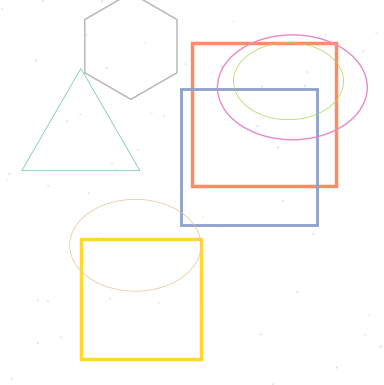[{"shape": "triangle", "thickness": 0.5, "radius": 0.89, "center": [0.21, 0.645]}, {"shape": "square", "thickness": 2.5, "radius": 0.93, "center": [0.686, 0.703]}, {"shape": "square", "thickness": 2, "radius": 0.89, "center": [0.647, 0.593]}, {"shape": "oval", "thickness": 1, "radius": 0.97, "center": [0.759, 0.773]}, {"shape": "oval", "thickness": 0.5, "radius": 0.71, "center": [0.749, 0.789]}, {"shape": "square", "thickness": 2.5, "radius": 0.78, "center": [0.367, 0.224]}, {"shape": "oval", "thickness": 0.5, "radius": 0.85, "center": [0.352, 0.363]}, {"shape": "hexagon", "thickness": 1, "radius": 0.69, "center": [0.34, 0.88]}]